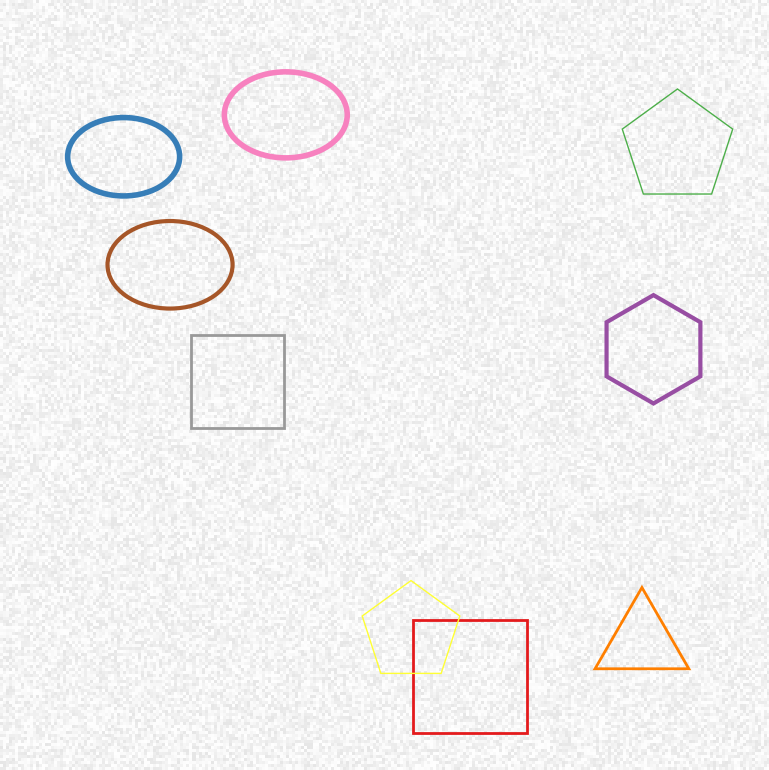[{"shape": "square", "thickness": 1, "radius": 0.37, "center": [0.611, 0.121]}, {"shape": "oval", "thickness": 2, "radius": 0.36, "center": [0.161, 0.796]}, {"shape": "pentagon", "thickness": 0.5, "radius": 0.38, "center": [0.88, 0.809]}, {"shape": "hexagon", "thickness": 1.5, "radius": 0.35, "center": [0.849, 0.546]}, {"shape": "triangle", "thickness": 1, "radius": 0.35, "center": [0.834, 0.167]}, {"shape": "pentagon", "thickness": 0.5, "radius": 0.33, "center": [0.534, 0.179]}, {"shape": "oval", "thickness": 1.5, "radius": 0.41, "center": [0.221, 0.656]}, {"shape": "oval", "thickness": 2, "radius": 0.4, "center": [0.371, 0.851]}, {"shape": "square", "thickness": 1, "radius": 0.3, "center": [0.308, 0.505]}]